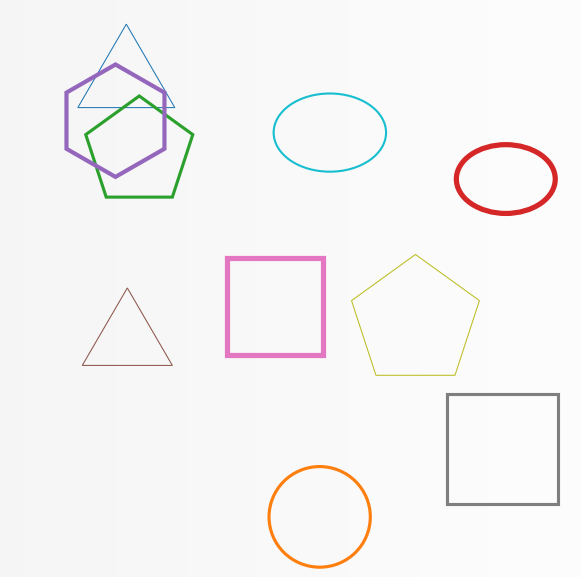[{"shape": "triangle", "thickness": 0.5, "radius": 0.48, "center": [0.217, 0.861]}, {"shape": "circle", "thickness": 1.5, "radius": 0.44, "center": [0.55, 0.104]}, {"shape": "pentagon", "thickness": 1.5, "radius": 0.48, "center": [0.24, 0.736]}, {"shape": "oval", "thickness": 2.5, "radius": 0.43, "center": [0.87, 0.689]}, {"shape": "hexagon", "thickness": 2, "radius": 0.49, "center": [0.199, 0.79]}, {"shape": "triangle", "thickness": 0.5, "radius": 0.45, "center": [0.219, 0.411]}, {"shape": "square", "thickness": 2.5, "radius": 0.42, "center": [0.473, 0.468]}, {"shape": "square", "thickness": 1.5, "radius": 0.48, "center": [0.864, 0.222]}, {"shape": "pentagon", "thickness": 0.5, "radius": 0.58, "center": [0.715, 0.443]}, {"shape": "oval", "thickness": 1, "radius": 0.48, "center": [0.567, 0.77]}]